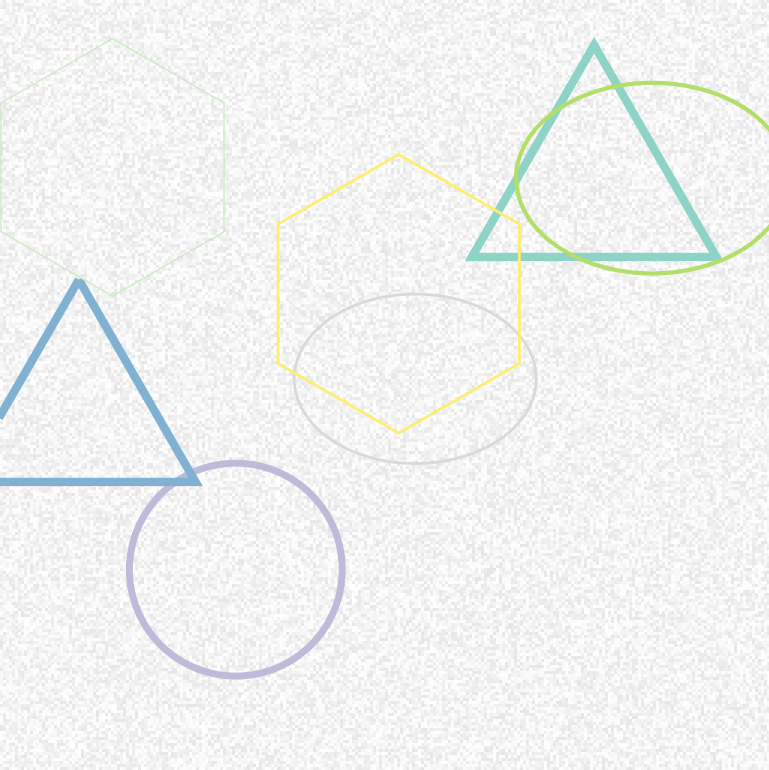[{"shape": "triangle", "thickness": 3, "radius": 0.92, "center": [0.772, 0.758]}, {"shape": "circle", "thickness": 2.5, "radius": 0.69, "center": [0.306, 0.26]}, {"shape": "triangle", "thickness": 3, "radius": 0.88, "center": [0.102, 0.462]}, {"shape": "oval", "thickness": 1.5, "radius": 0.88, "center": [0.847, 0.769]}, {"shape": "oval", "thickness": 1, "radius": 0.79, "center": [0.539, 0.508]}, {"shape": "hexagon", "thickness": 0.5, "radius": 0.84, "center": [0.146, 0.783]}, {"shape": "hexagon", "thickness": 1, "radius": 0.9, "center": [0.518, 0.618]}]